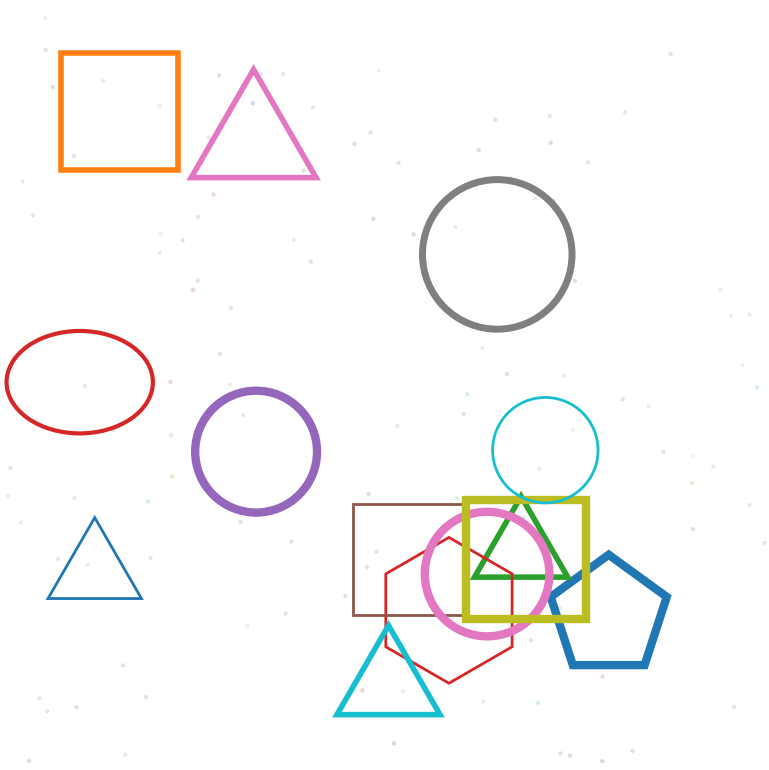[{"shape": "pentagon", "thickness": 3, "radius": 0.4, "center": [0.791, 0.2]}, {"shape": "triangle", "thickness": 1, "radius": 0.35, "center": [0.123, 0.258]}, {"shape": "square", "thickness": 2, "radius": 0.38, "center": [0.156, 0.855]}, {"shape": "triangle", "thickness": 2, "radius": 0.35, "center": [0.677, 0.285]}, {"shape": "oval", "thickness": 1.5, "radius": 0.48, "center": [0.104, 0.504]}, {"shape": "hexagon", "thickness": 1, "radius": 0.47, "center": [0.583, 0.207]}, {"shape": "circle", "thickness": 3, "radius": 0.4, "center": [0.333, 0.413]}, {"shape": "square", "thickness": 1, "radius": 0.36, "center": [0.531, 0.273]}, {"shape": "circle", "thickness": 3, "radius": 0.4, "center": [0.633, 0.254]}, {"shape": "triangle", "thickness": 2, "radius": 0.47, "center": [0.329, 0.816]}, {"shape": "circle", "thickness": 2.5, "radius": 0.49, "center": [0.646, 0.67]}, {"shape": "square", "thickness": 3, "radius": 0.39, "center": [0.683, 0.273]}, {"shape": "triangle", "thickness": 2, "radius": 0.39, "center": [0.505, 0.111]}, {"shape": "circle", "thickness": 1, "radius": 0.34, "center": [0.708, 0.415]}]